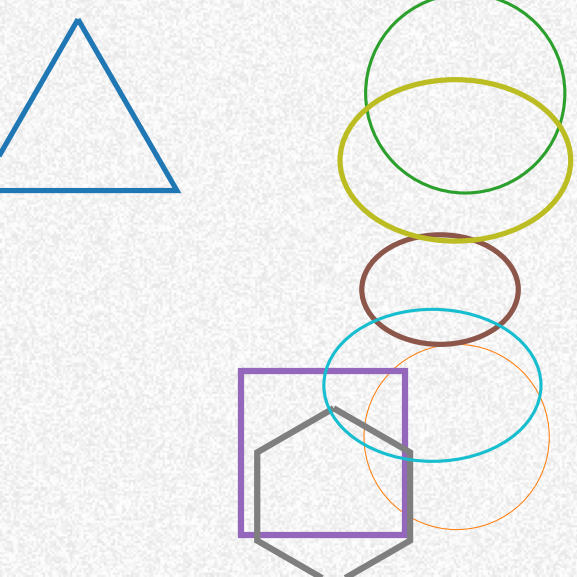[{"shape": "triangle", "thickness": 2.5, "radius": 0.99, "center": [0.135, 0.768]}, {"shape": "circle", "thickness": 0.5, "radius": 0.8, "center": [0.791, 0.243]}, {"shape": "circle", "thickness": 1.5, "radius": 0.86, "center": [0.806, 0.837]}, {"shape": "square", "thickness": 3, "radius": 0.71, "center": [0.56, 0.214]}, {"shape": "oval", "thickness": 2.5, "radius": 0.68, "center": [0.762, 0.498]}, {"shape": "hexagon", "thickness": 3, "radius": 0.76, "center": [0.578, 0.139]}, {"shape": "oval", "thickness": 2.5, "radius": 1.0, "center": [0.788, 0.721]}, {"shape": "oval", "thickness": 1.5, "radius": 0.94, "center": [0.749, 0.332]}]